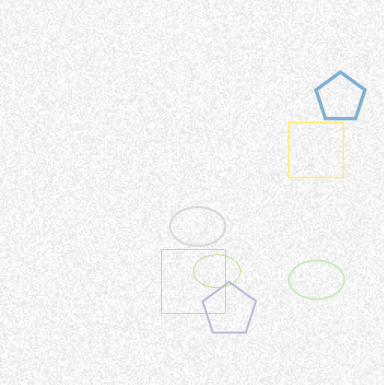[{"shape": "square", "thickness": 0.5, "radius": 0.41, "center": [0.501, 0.27]}, {"shape": "pentagon", "thickness": 1.5, "radius": 0.36, "center": [0.596, 0.195]}, {"shape": "pentagon", "thickness": 2.5, "radius": 0.33, "center": [0.884, 0.746]}, {"shape": "oval", "thickness": 0.5, "radius": 0.3, "center": [0.563, 0.296]}, {"shape": "oval", "thickness": 1.5, "radius": 0.36, "center": [0.513, 0.412]}, {"shape": "oval", "thickness": 1.5, "radius": 0.36, "center": [0.822, 0.273]}, {"shape": "square", "thickness": 1, "radius": 0.36, "center": [0.82, 0.611]}]